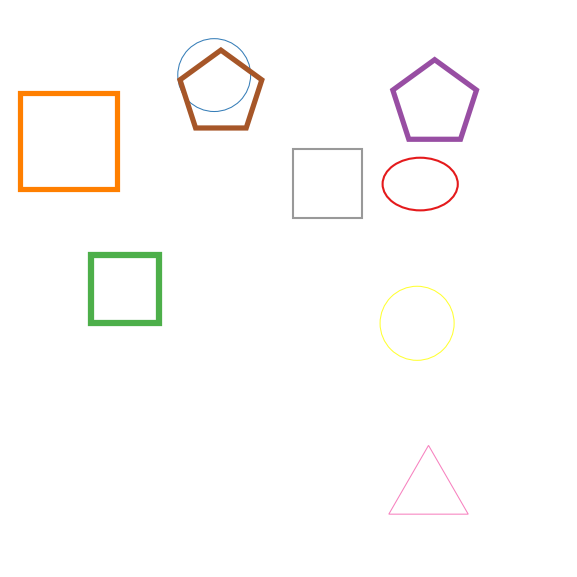[{"shape": "oval", "thickness": 1, "radius": 0.33, "center": [0.728, 0.68]}, {"shape": "circle", "thickness": 0.5, "radius": 0.32, "center": [0.371, 0.869]}, {"shape": "square", "thickness": 3, "radius": 0.3, "center": [0.216, 0.499]}, {"shape": "pentagon", "thickness": 2.5, "radius": 0.38, "center": [0.753, 0.82]}, {"shape": "square", "thickness": 2.5, "radius": 0.42, "center": [0.119, 0.755]}, {"shape": "circle", "thickness": 0.5, "radius": 0.32, "center": [0.722, 0.439]}, {"shape": "pentagon", "thickness": 2.5, "radius": 0.37, "center": [0.383, 0.838]}, {"shape": "triangle", "thickness": 0.5, "radius": 0.4, "center": [0.742, 0.149]}, {"shape": "square", "thickness": 1, "radius": 0.3, "center": [0.567, 0.681]}]